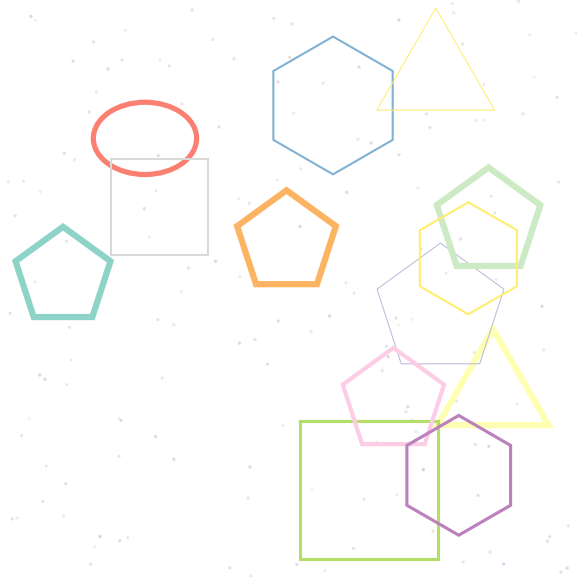[{"shape": "pentagon", "thickness": 3, "radius": 0.43, "center": [0.109, 0.52]}, {"shape": "triangle", "thickness": 3, "radius": 0.55, "center": [0.854, 0.318]}, {"shape": "pentagon", "thickness": 0.5, "radius": 0.58, "center": [0.763, 0.463]}, {"shape": "oval", "thickness": 2.5, "radius": 0.45, "center": [0.251, 0.76]}, {"shape": "hexagon", "thickness": 1, "radius": 0.6, "center": [0.577, 0.817]}, {"shape": "pentagon", "thickness": 3, "radius": 0.45, "center": [0.496, 0.58]}, {"shape": "square", "thickness": 1.5, "radius": 0.6, "center": [0.639, 0.151]}, {"shape": "pentagon", "thickness": 2, "radius": 0.46, "center": [0.681, 0.305]}, {"shape": "square", "thickness": 1, "radius": 0.42, "center": [0.276, 0.641]}, {"shape": "hexagon", "thickness": 1.5, "radius": 0.52, "center": [0.794, 0.176]}, {"shape": "pentagon", "thickness": 3, "radius": 0.47, "center": [0.846, 0.615]}, {"shape": "triangle", "thickness": 0.5, "radius": 0.59, "center": [0.754, 0.867]}, {"shape": "hexagon", "thickness": 1, "radius": 0.48, "center": [0.811, 0.552]}]